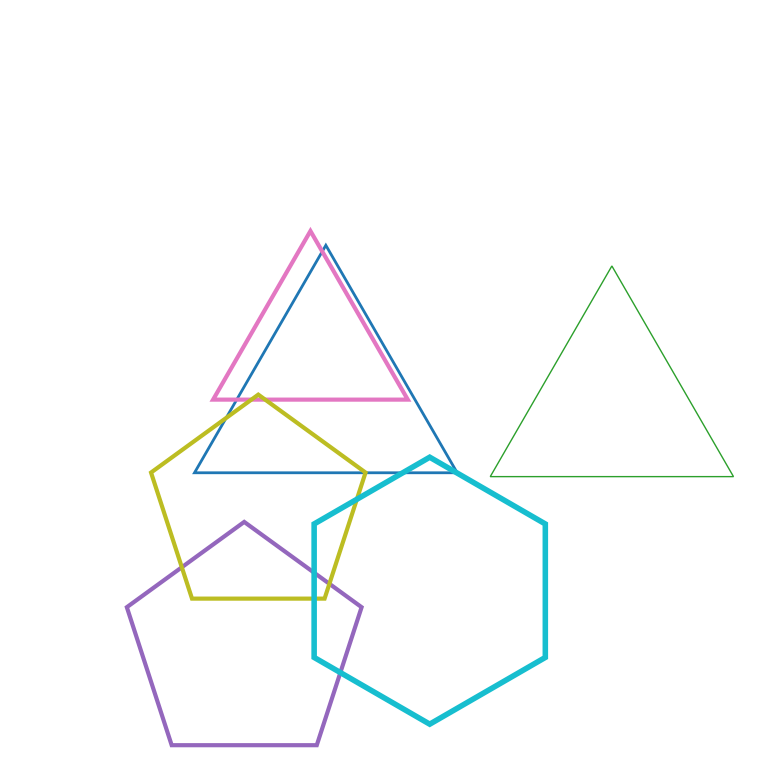[{"shape": "triangle", "thickness": 1, "radius": 0.98, "center": [0.423, 0.484]}, {"shape": "triangle", "thickness": 0.5, "radius": 0.91, "center": [0.795, 0.472]}, {"shape": "pentagon", "thickness": 1.5, "radius": 0.8, "center": [0.317, 0.162]}, {"shape": "triangle", "thickness": 1.5, "radius": 0.73, "center": [0.403, 0.554]}, {"shape": "pentagon", "thickness": 1.5, "radius": 0.73, "center": [0.335, 0.341]}, {"shape": "hexagon", "thickness": 2, "radius": 0.87, "center": [0.558, 0.233]}]